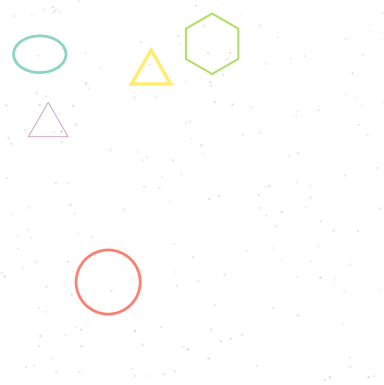[{"shape": "oval", "thickness": 2, "radius": 0.34, "center": [0.103, 0.859]}, {"shape": "circle", "thickness": 2, "radius": 0.42, "center": [0.281, 0.267]}, {"shape": "hexagon", "thickness": 1.5, "radius": 0.39, "center": [0.551, 0.886]}, {"shape": "triangle", "thickness": 0.5, "radius": 0.3, "center": [0.125, 0.675]}, {"shape": "triangle", "thickness": 2.5, "radius": 0.29, "center": [0.393, 0.811]}]